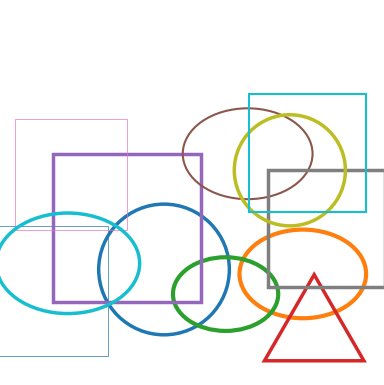[{"shape": "circle", "thickness": 2.5, "radius": 0.85, "center": [0.426, 0.3]}, {"shape": "square", "thickness": 0.5, "radius": 0.84, "center": [0.112, 0.244]}, {"shape": "oval", "thickness": 3, "radius": 0.82, "center": [0.787, 0.289]}, {"shape": "oval", "thickness": 3, "radius": 0.68, "center": [0.586, 0.236]}, {"shape": "triangle", "thickness": 2.5, "radius": 0.75, "center": [0.816, 0.137]}, {"shape": "square", "thickness": 2.5, "radius": 0.96, "center": [0.331, 0.408]}, {"shape": "oval", "thickness": 1.5, "radius": 0.84, "center": [0.643, 0.601]}, {"shape": "square", "thickness": 0.5, "radius": 0.72, "center": [0.184, 0.546]}, {"shape": "square", "thickness": 2.5, "radius": 0.76, "center": [0.847, 0.407]}, {"shape": "circle", "thickness": 2.5, "radius": 0.72, "center": [0.753, 0.558]}, {"shape": "square", "thickness": 1.5, "radius": 0.76, "center": [0.798, 0.603]}, {"shape": "oval", "thickness": 2.5, "radius": 0.93, "center": [0.176, 0.316]}]